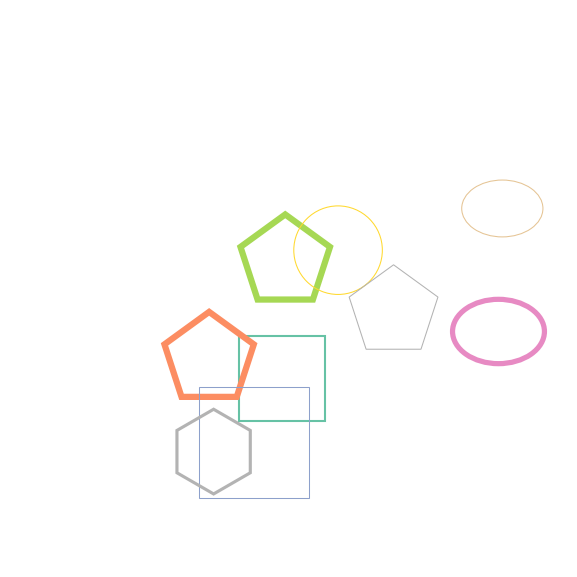[{"shape": "square", "thickness": 1, "radius": 0.37, "center": [0.489, 0.344]}, {"shape": "pentagon", "thickness": 3, "radius": 0.41, "center": [0.362, 0.378]}, {"shape": "square", "thickness": 0.5, "radius": 0.48, "center": [0.439, 0.233]}, {"shape": "oval", "thickness": 2.5, "radius": 0.4, "center": [0.863, 0.425]}, {"shape": "pentagon", "thickness": 3, "radius": 0.41, "center": [0.494, 0.546]}, {"shape": "circle", "thickness": 0.5, "radius": 0.38, "center": [0.585, 0.566]}, {"shape": "oval", "thickness": 0.5, "radius": 0.35, "center": [0.87, 0.638]}, {"shape": "hexagon", "thickness": 1.5, "radius": 0.37, "center": [0.37, 0.217]}, {"shape": "pentagon", "thickness": 0.5, "radius": 0.4, "center": [0.681, 0.46]}]